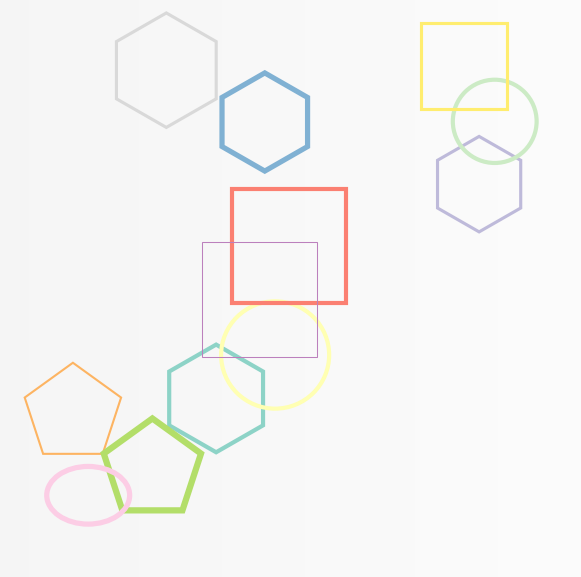[{"shape": "hexagon", "thickness": 2, "radius": 0.47, "center": [0.372, 0.309]}, {"shape": "circle", "thickness": 2, "radius": 0.46, "center": [0.473, 0.384]}, {"shape": "hexagon", "thickness": 1.5, "radius": 0.41, "center": [0.824, 0.68]}, {"shape": "square", "thickness": 2, "radius": 0.49, "center": [0.498, 0.573]}, {"shape": "hexagon", "thickness": 2.5, "radius": 0.42, "center": [0.456, 0.788]}, {"shape": "pentagon", "thickness": 1, "radius": 0.44, "center": [0.125, 0.284]}, {"shape": "pentagon", "thickness": 3, "radius": 0.44, "center": [0.262, 0.187]}, {"shape": "oval", "thickness": 2.5, "radius": 0.36, "center": [0.152, 0.142]}, {"shape": "hexagon", "thickness": 1.5, "radius": 0.5, "center": [0.286, 0.878]}, {"shape": "square", "thickness": 0.5, "radius": 0.5, "center": [0.447, 0.48]}, {"shape": "circle", "thickness": 2, "radius": 0.36, "center": [0.851, 0.789]}, {"shape": "square", "thickness": 1.5, "radius": 0.37, "center": [0.798, 0.885]}]